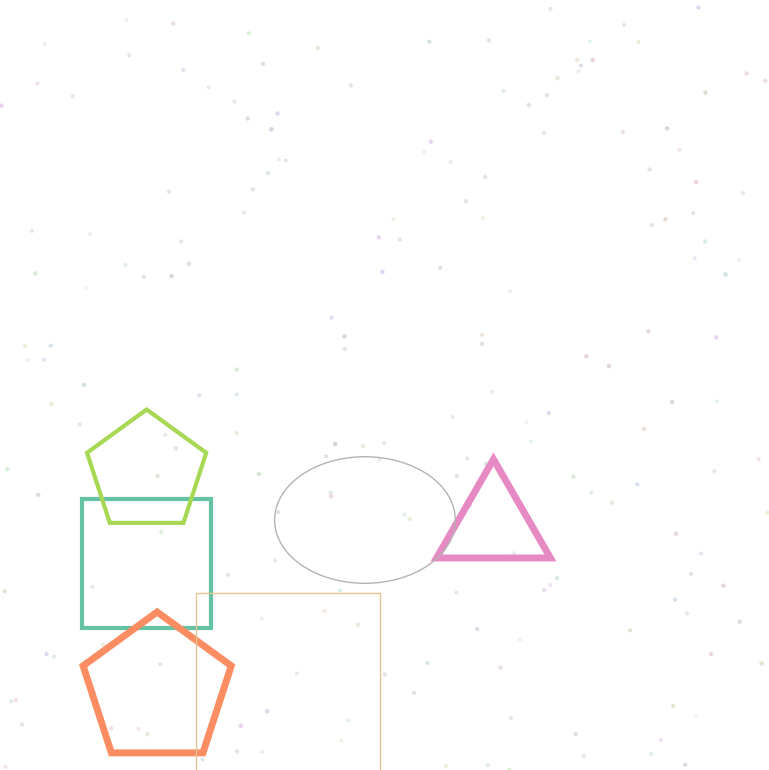[{"shape": "square", "thickness": 1.5, "radius": 0.42, "center": [0.191, 0.268]}, {"shape": "pentagon", "thickness": 2.5, "radius": 0.51, "center": [0.204, 0.104]}, {"shape": "triangle", "thickness": 2.5, "radius": 0.43, "center": [0.641, 0.318]}, {"shape": "pentagon", "thickness": 1.5, "radius": 0.41, "center": [0.19, 0.387]}, {"shape": "square", "thickness": 0.5, "radius": 0.6, "center": [0.374, 0.11]}, {"shape": "oval", "thickness": 0.5, "radius": 0.59, "center": [0.474, 0.325]}]